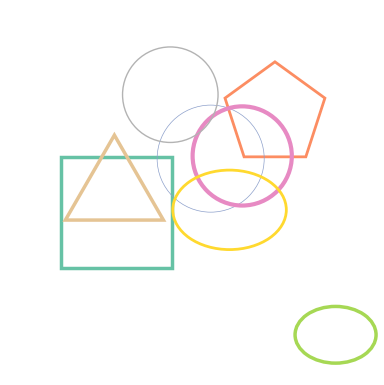[{"shape": "square", "thickness": 2.5, "radius": 0.72, "center": [0.302, 0.448]}, {"shape": "pentagon", "thickness": 2, "radius": 0.68, "center": [0.714, 0.703]}, {"shape": "circle", "thickness": 0.5, "radius": 0.7, "center": [0.547, 0.588]}, {"shape": "circle", "thickness": 3, "radius": 0.64, "center": [0.629, 0.595]}, {"shape": "oval", "thickness": 2.5, "radius": 0.53, "center": [0.872, 0.13]}, {"shape": "oval", "thickness": 2, "radius": 0.74, "center": [0.596, 0.455]}, {"shape": "triangle", "thickness": 2.5, "radius": 0.74, "center": [0.297, 0.502]}, {"shape": "circle", "thickness": 1, "radius": 0.62, "center": [0.442, 0.754]}]